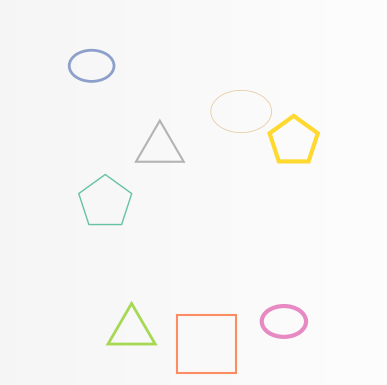[{"shape": "pentagon", "thickness": 1, "radius": 0.36, "center": [0.272, 0.475]}, {"shape": "square", "thickness": 1.5, "radius": 0.38, "center": [0.534, 0.106]}, {"shape": "oval", "thickness": 2, "radius": 0.29, "center": [0.236, 0.829]}, {"shape": "oval", "thickness": 3, "radius": 0.29, "center": [0.733, 0.165]}, {"shape": "triangle", "thickness": 2, "radius": 0.35, "center": [0.34, 0.142]}, {"shape": "pentagon", "thickness": 3, "radius": 0.33, "center": [0.758, 0.634]}, {"shape": "oval", "thickness": 0.5, "radius": 0.39, "center": [0.622, 0.71]}, {"shape": "triangle", "thickness": 1.5, "radius": 0.36, "center": [0.412, 0.616]}]